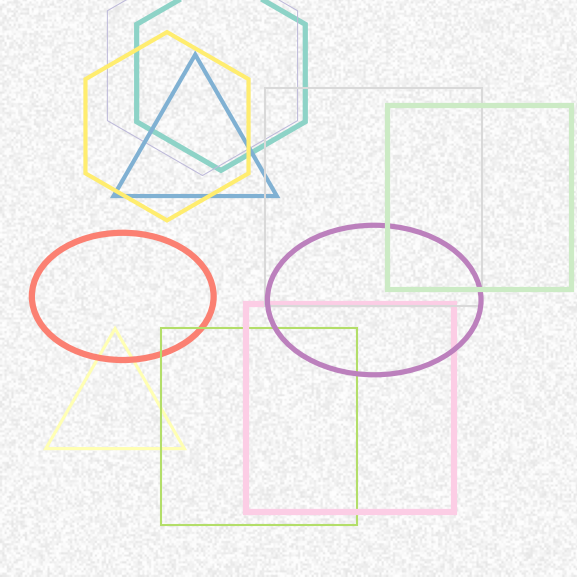[{"shape": "hexagon", "thickness": 2.5, "radius": 0.84, "center": [0.383, 0.873]}, {"shape": "triangle", "thickness": 1.5, "radius": 0.69, "center": [0.199, 0.292]}, {"shape": "hexagon", "thickness": 0.5, "radius": 0.95, "center": [0.351, 0.885]}, {"shape": "oval", "thickness": 3, "radius": 0.79, "center": [0.213, 0.486]}, {"shape": "triangle", "thickness": 2, "radius": 0.82, "center": [0.338, 0.741]}, {"shape": "square", "thickness": 1, "radius": 0.85, "center": [0.449, 0.261]}, {"shape": "square", "thickness": 3, "radius": 0.9, "center": [0.606, 0.293]}, {"shape": "square", "thickness": 1, "radius": 0.94, "center": [0.647, 0.658]}, {"shape": "oval", "thickness": 2.5, "radius": 0.92, "center": [0.648, 0.48]}, {"shape": "square", "thickness": 2.5, "radius": 0.8, "center": [0.829, 0.658]}, {"shape": "hexagon", "thickness": 2, "radius": 0.82, "center": [0.289, 0.781]}]